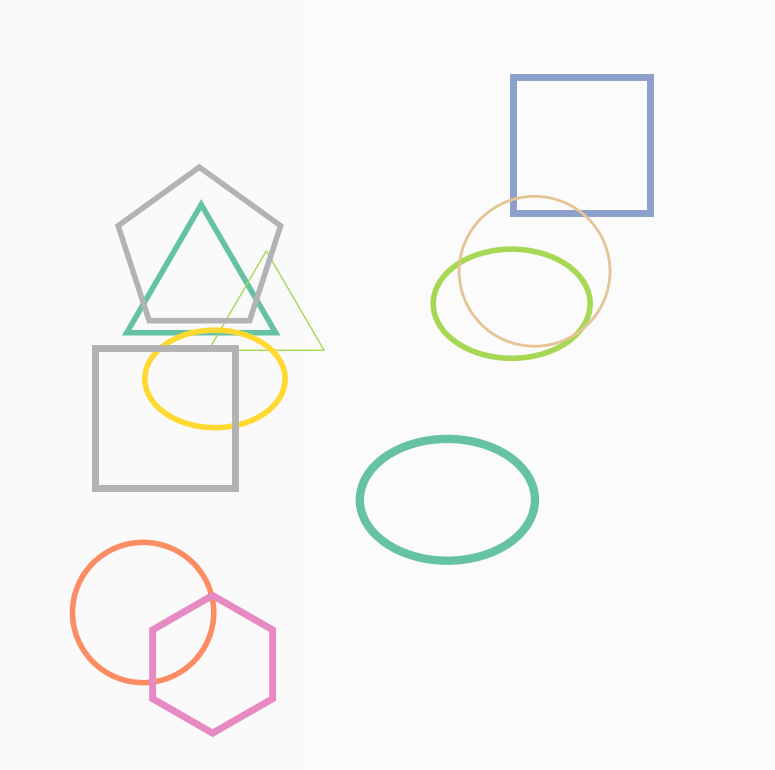[{"shape": "oval", "thickness": 3, "radius": 0.57, "center": [0.577, 0.351]}, {"shape": "triangle", "thickness": 2, "radius": 0.55, "center": [0.26, 0.623]}, {"shape": "circle", "thickness": 2, "radius": 0.46, "center": [0.185, 0.205]}, {"shape": "square", "thickness": 2.5, "radius": 0.44, "center": [0.751, 0.811]}, {"shape": "hexagon", "thickness": 2.5, "radius": 0.45, "center": [0.274, 0.137]}, {"shape": "oval", "thickness": 2, "radius": 0.51, "center": [0.66, 0.606]}, {"shape": "triangle", "thickness": 0.5, "radius": 0.43, "center": [0.344, 0.588]}, {"shape": "oval", "thickness": 2, "radius": 0.45, "center": [0.277, 0.508]}, {"shape": "circle", "thickness": 1, "radius": 0.49, "center": [0.69, 0.648]}, {"shape": "square", "thickness": 2.5, "radius": 0.45, "center": [0.213, 0.457]}, {"shape": "pentagon", "thickness": 2, "radius": 0.55, "center": [0.257, 0.673]}]